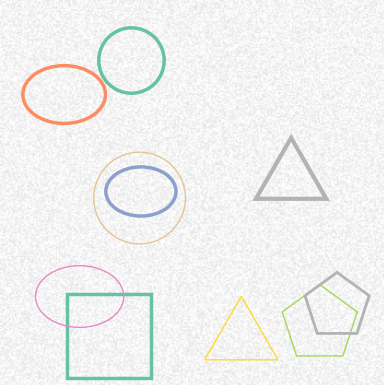[{"shape": "square", "thickness": 2.5, "radius": 0.54, "center": [0.282, 0.128]}, {"shape": "circle", "thickness": 2.5, "radius": 0.42, "center": [0.342, 0.843]}, {"shape": "oval", "thickness": 2.5, "radius": 0.54, "center": [0.167, 0.754]}, {"shape": "oval", "thickness": 2.5, "radius": 0.46, "center": [0.366, 0.503]}, {"shape": "oval", "thickness": 1, "radius": 0.57, "center": [0.207, 0.23]}, {"shape": "pentagon", "thickness": 1, "radius": 0.51, "center": [0.83, 0.158]}, {"shape": "triangle", "thickness": 1, "radius": 0.55, "center": [0.627, 0.12]}, {"shape": "circle", "thickness": 1, "radius": 0.6, "center": [0.363, 0.486]}, {"shape": "pentagon", "thickness": 2, "radius": 0.44, "center": [0.875, 0.205]}, {"shape": "triangle", "thickness": 3, "radius": 0.53, "center": [0.756, 0.536]}]